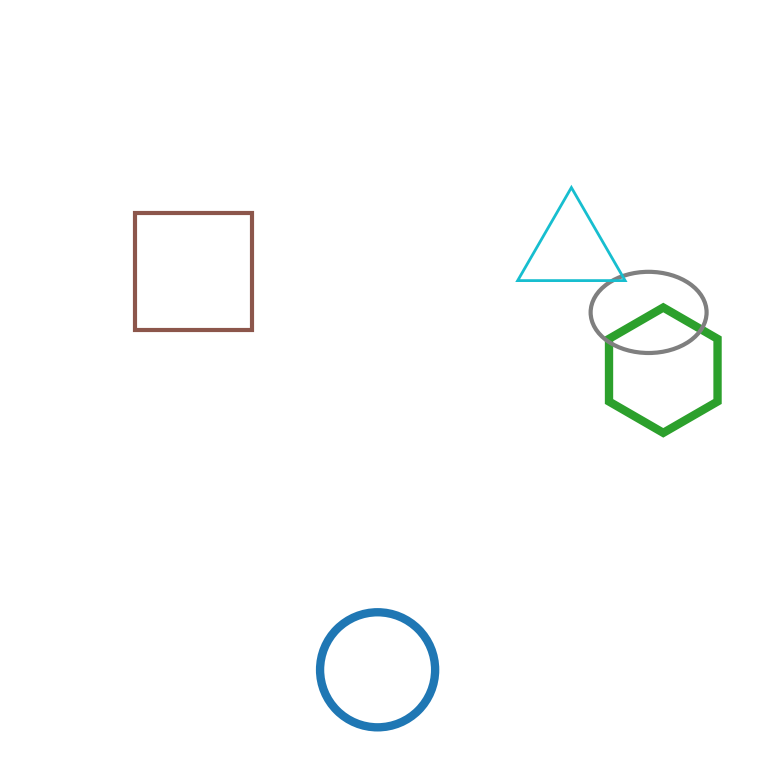[{"shape": "circle", "thickness": 3, "radius": 0.37, "center": [0.49, 0.13]}, {"shape": "hexagon", "thickness": 3, "radius": 0.41, "center": [0.861, 0.519]}, {"shape": "square", "thickness": 1.5, "radius": 0.38, "center": [0.252, 0.647]}, {"shape": "oval", "thickness": 1.5, "radius": 0.38, "center": [0.842, 0.594]}, {"shape": "triangle", "thickness": 1, "radius": 0.4, "center": [0.742, 0.676]}]